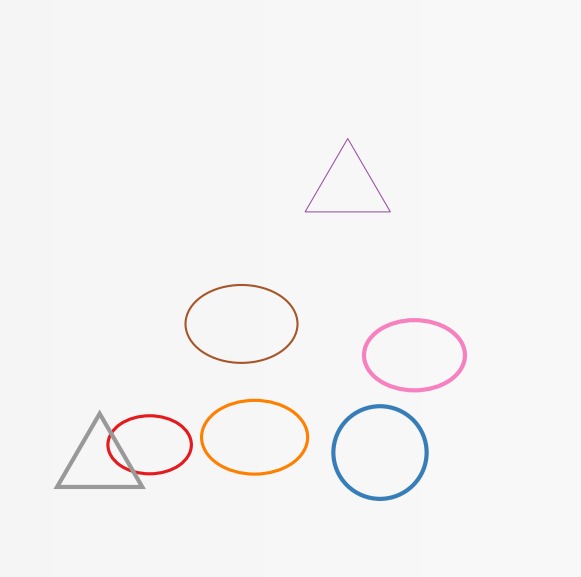[{"shape": "oval", "thickness": 1.5, "radius": 0.36, "center": [0.257, 0.229]}, {"shape": "circle", "thickness": 2, "radius": 0.4, "center": [0.654, 0.215]}, {"shape": "triangle", "thickness": 0.5, "radius": 0.42, "center": [0.598, 0.675]}, {"shape": "oval", "thickness": 1.5, "radius": 0.46, "center": [0.438, 0.242]}, {"shape": "oval", "thickness": 1, "radius": 0.48, "center": [0.415, 0.438]}, {"shape": "oval", "thickness": 2, "radius": 0.43, "center": [0.713, 0.384]}, {"shape": "triangle", "thickness": 2, "radius": 0.42, "center": [0.171, 0.198]}]